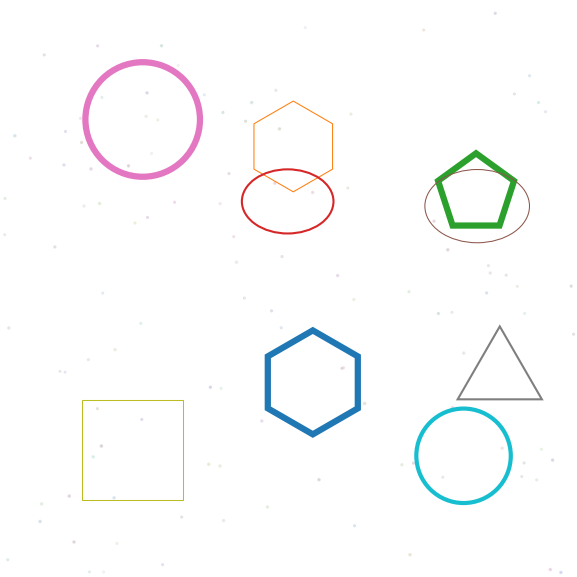[{"shape": "hexagon", "thickness": 3, "radius": 0.45, "center": [0.542, 0.337]}, {"shape": "hexagon", "thickness": 0.5, "radius": 0.39, "center": [0.508, 0.746]}, {"shape": "pentagon", "thickness": 3, "radius": 0.35, "center": [0.824, 0.665]}, {"shape": "oval", "thickness": 1, "radius": 0.4, "center": [0.498, 0.65]}, {"shape": "oval", "thickness": 0.5, "radius": 0.45, "center": [0.826, 0.642]}, {"shape": "circle", "thickness": 3, "radius": 0.5, "center": [0.247, 0.792]}, {"shape": "triangle", "thickness": 1, "radius": 0.42, "center": [0.865, 0.35]}, {"shape": "square", "thickness": 0.5, "radius": 0.44, "center": [0.23, 0.22]}, {"shape": "circle", "thickness": 2, "radius": 0.41, "center": [0.803, 0.21]}]